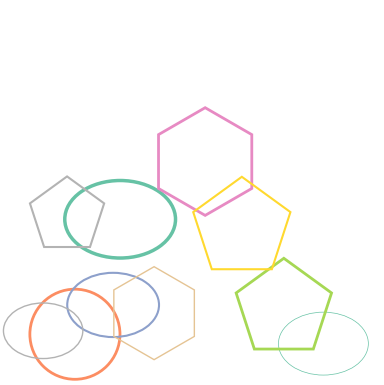[{"shape": "oval", "thickness": 2.5, "radius": 0.72, "center": [0.312, 0.43]}, {"shape": "oval", "thickness": 0.5, "radius": 0.58, "center": [0.84, 0.107]}, {"shape": "circle", "thickness": 2, "radius": 0.59, "center": [0.195, 0.132]}, {"shape": "oval", "thickness": 1.5, "radius": 0.6, "center": [0.294, 0.208]}, {"shape": "hexagon", "thickness": 2, "radius": 0.7, "center": [0.533, 0.58]}, {"shape": "pentagon", "thickness": 2, "radius": 0.65, "center": [0.737, 0.199]}, {"shape": "pentagon", "thickness": 1.5, "radius": 0.66, "center": [0.628, 0.408]}, {"shape": "hexagon", "thickness": 1, "radius": 0.6, "center": [0.4, 0.187]}, {"shape": "pentagon", "thickness": 1.5, "radius": 0.51, "center": [0.174, 0.44]}, {"shape": "oval", "thickness": 1, "radius": 0.52, "center": [0.112, 0.141]}]